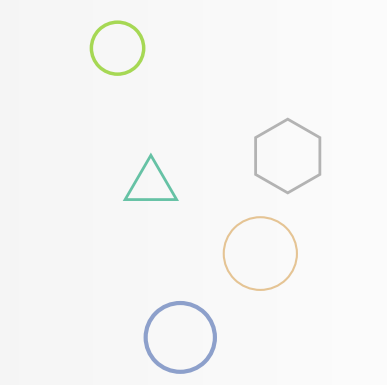[{"shape": "triangle", "thickness": 2, "radius": 0.38, "center": [0.389, 0.52]}, {"shape": "circle", "thickness": 3, "radius": 0.45, "center": [0.465, 0.124]}, {"shape": "circle", "thickness": 2.5, "radius": 0.34, "center": [0.303, 0.875]}, {"shape": "circle", "thickness": 1.5, "radius": 0.47, "center": [0.672, 0.341]}, {"shape": "hexagon", "thickness": 2, "radius": 0.48, "center": [0.743, 0.595]}]